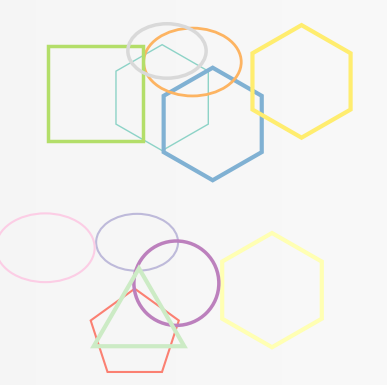[{"shape": "hexagon", "thickness": 1, "radius": 0.69, "center": [0.418, 0.746]}, {"shape": "hexagon", "thickness": 3, "radius": 0.74, "center": [0.702, 0.246]}, {"shape": "oval", "thickness": 1.5, "radius": 0.53, "center": [0.354, 0.371]}, {"shape": "pentagon", "thickness": 1.5, "radius": 0.6, "center": [0.348, 0.131]}, {"shape": "hexagon", "thickness": 3, "radius": 0.73, "center": [0.549, 0.678]}, {"shape": "oval", "thickness": 2, "radius": 0.63, "center": [0.497, 0.839]}, {"shape": "square", "thickness": 2.5, "radius": 0.61, "center": [0.245, 0.757]}, {"shape": "oval", "thickness": 1.5, "radius": 0.64, "center": [0.117, 0.356]}, {"shape": "oval", "thickness": 2.5, "radius": 0.51, "center": [0.431, 0.868]}, {"shape": "circle", "thickness": 2.5, "radius": 0.55, "center": [0.455, 0.264]}, {"shape": "triangle", "thickness": 3, "radius": 0.67, "center": [0.359, 0.168]}, {"shape": "hexagon", "thickness": 3, "radius": 0.73, "center": [0.778, 0.789]}]